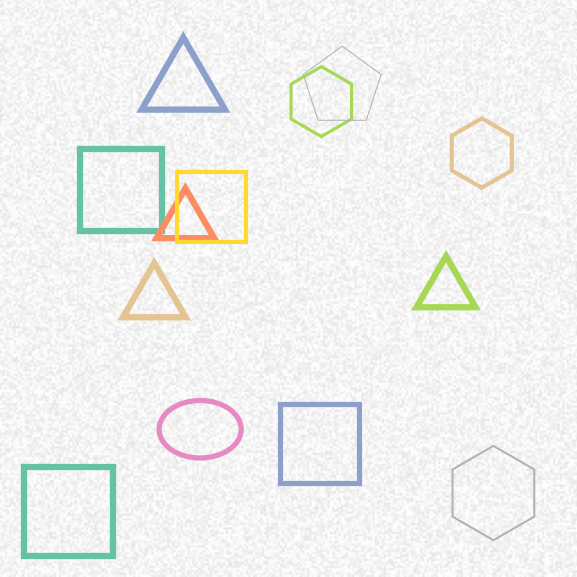[{"shape": "square", "thickness": 3, "radius": 0.39, "center": [0.119, 0.113]}, {"shape": "square", "thickness": 3, "radius": 0.35, "center": [0.21, 0.67]}, {"shape": "triangle", "thickness": 3, "radius": 0.29, "center": [0.321, 0.616]}, {"shape": "square", "thickness": 2.5, "radius": 0.34, "center": [0.553, 0.231]}, {"shape": "triangle", "thickness": 3, "radius": 0.42, "center": [0.317, 0.851]}, {"shape": "oval", "thickness": 2.5, "radius": 0.36, "center": [0.347, 0.256]}, {"shape": "triangle", "thickness": 3, "radius": 0.3, "center": [0.772, 0.497]}, {"shape": "hexagon", "thickness": 1.5, "radius": 0.3, "center": [0.556, 0.823]}, {"shape": "square", "thickness": 2, "radius": 0.3, "center": [0.367, 0.641]}, {"shape": "hexagon", "thickness": 2, "radius": 0.3, "center": [0.834, 0.734]}, {"shape": "triangle", "thickness": 3, "radius": 0.31, "center": [0.267, 0.481]}, {"shape": "hexagon", "thickness": 1, "radius": 0.41, "center": [0.854, 0.145]}, {"shape": "pentagon", "thickness": 0.5, "radius": 0.35, "center": [0.593, 0.848]}]